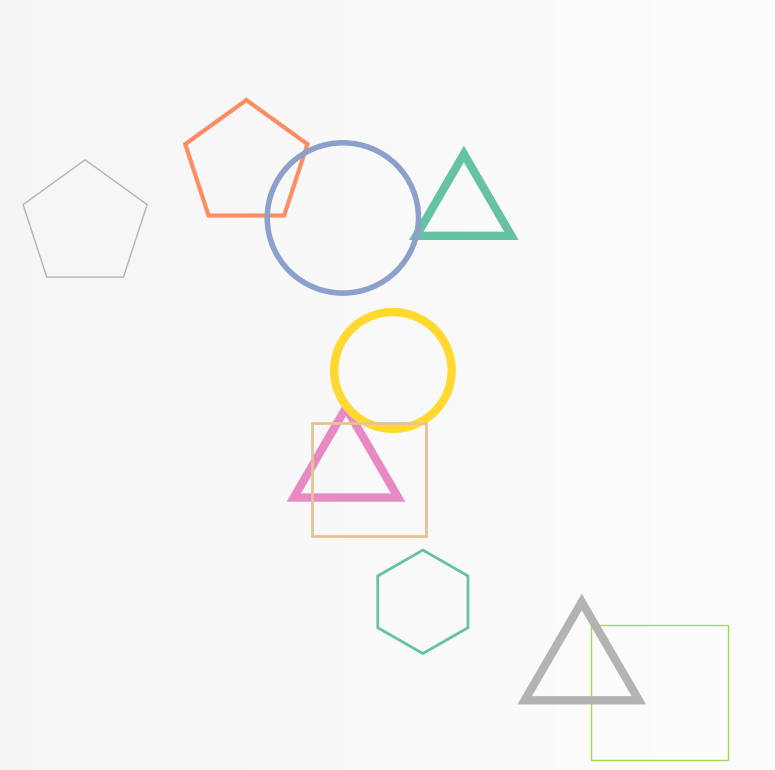[{"shape": "triangle", "thickness": 3, "radius": 0.35, "center": [0.599, 0.729]}, {"shape": "hexagon", "thickness": 1, "radius": 0.34, "center": [0.546, 0.218]}, {"shape": "pentagon", "thickness": 1.5, "radius": 0.41, "center": [0.318, 0.787]}, {"shape": "circle", "thickness": 2, "radius": 0.49, "center": [0.442, 0.717]}, {"shape": "triangle", "thickness": 3, "radius": 0.39, "center": [0.446, 0.393]}, {"shape": "square", "thickness": 0.5, "radius": 0.44, "center": [0.851, 0.1]}, {"shape": "circle", "thickness": 3, "radius": 0.38, "center": [0.507, 0.519]}, {"shape": "square", "thickness": 1, "radius": 0.37, "center": [0.476, 0.377]}, {"shape": "triangle", "thickness": 3, "radius": 0.43, "center": [0.751, 0.133]}, {"shape": "pentagon", "thickness": 0.5, "radius": 0.42, "center": [0.11, 0.708]}]